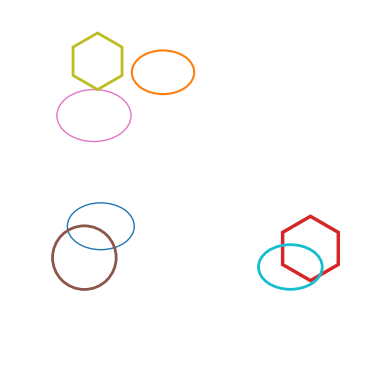[{"shape": "oval", "thickness": 1, "radius": 0.43, "center": [0.262, 0.412]}, {"shape": "oval", "thickness": 1.5, "radius": 0.41, "center": [0.423, 0.812]}, {"shape": "hexagon", "thickness": 2.5, "radius": 0.42, "center": [0.806, 0.355]}, {"shape": "circle", "thickness": 2, "radius": 0.41, "center": [0.219, 0.331]}, {"shape": "oval", "thickness": 1, "radius": 0.48, "center": [0.244, 0.7]}, {"shape": "hexagon", "thickness": 2, "radius": 0.37, "center": [0.253, 0.841]}, {"shape": "oval", "thickness": 2, "radius": 0.41, "center": [0.754, 0.307]}]